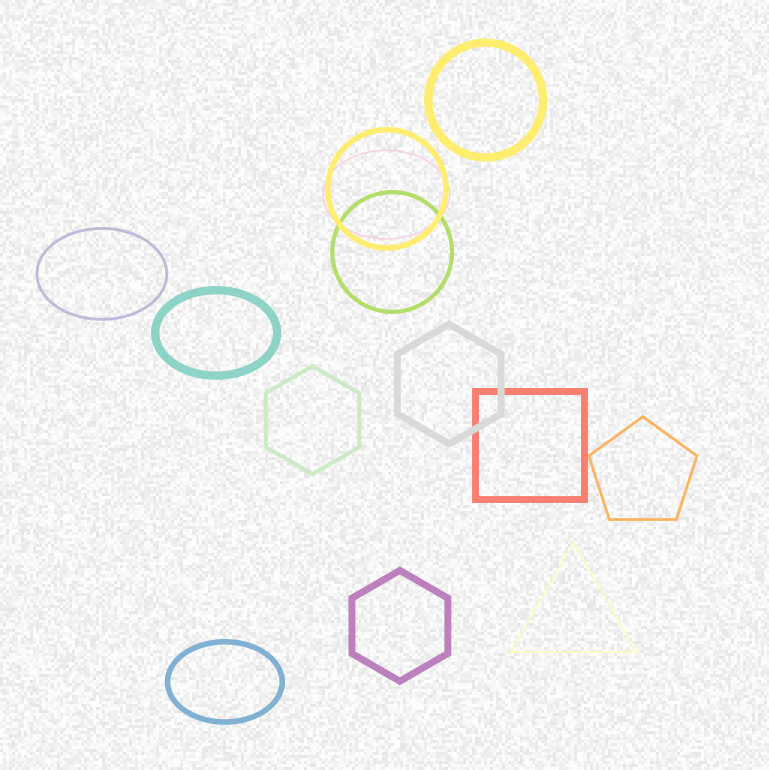[{"shape": "oval", "thickness": 3, "radius": 0.4, "center": [0.281, 0.568]}, {"shape": "triangle", "thickness": 0.5, "radius": 0.47, "center": [0.745, 0.201]}, {"shape": "oval", "thickness": 1, "radius": 0.42, "center": [0.132, 0.644]}, {"shape": "square", "thickness": 2.5, "radius": 0.35, "center": [0.688, 0.422]}, {"shape": "oval", "thickness": 2, "radius": 0.37, "center": [0.292, 0.114]}, {"shape": "pentagon", "thickness": 1, "radius": 0.37, "center": [0.835, 0.385]}, {"shape": "circle", "thickness": 1.5, "radius": 0.39, "center": [0.509, 0.673]}, {"shape": "oval", "thickness": 0.5, "radius": 0.41, "center": [0.502, 0.747]}, {"shape": "hexagon", "thickness": 2.5, "radius": 0.39, "center": [0.583, 0.501]}, {"shape": "hexagon", "thickness": 2.5, "radius": 0.36, "center": [0.519, 0.187]}, {"shape": "hexagon", "thickness": 1.5, "radius": 0.35, "center": [0.406, 0.454]}, {"shape": "circle", "thickness": 2, "radius": 0.38, "center": [0.503, 0.755]}, {"shape": "circle", "thickness": 3, "radius": 0.37, "center": [0.631, 0.87]}]